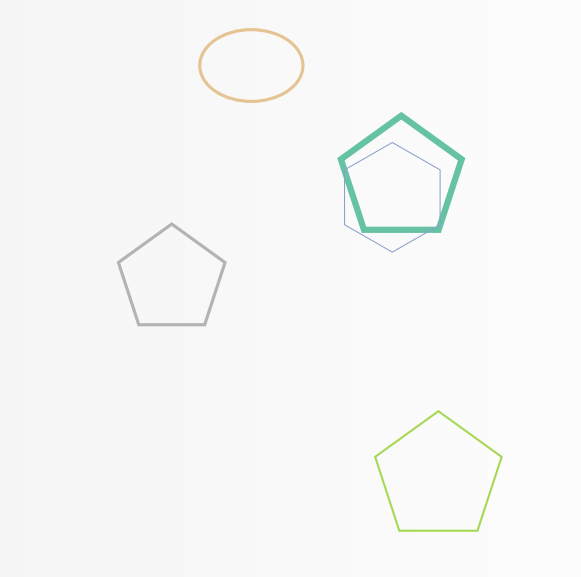[{"shape": "pentagon", "thickness": 3, "radius": 0.55, "center": [0.69, 0.69]}, {"shape": "hexagon", "thickness": 0.5, "radius": 0.47, "center": [0.675, 0.657]}, {"shape": "pentagon", "thickness": 1, "radius": 0.57, "center": [0.754, 0.173]}, {"shape": "oval", "thickness": 1.5, "radius": 0.44, "center": [0.432, 0.886]}, {"shape": "pentagon", "thickness": 1.5, "radius": 0.48, "center": [0.295, 0.515]}]